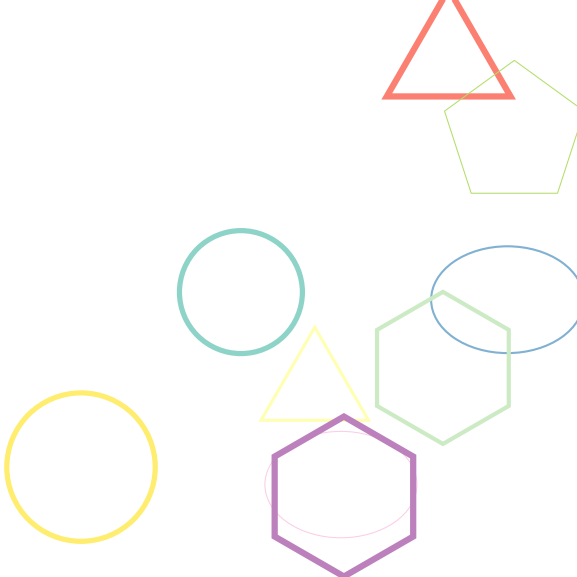[{"shape": "circle", "thickness": 2.5, "radius": 0.53, "center": [0.417, 0.493]}, {"shape": "triangle", "thickness": 1.5, "radius": 0.54, "center": [0.545, 0.325]}, {"shape": "triangle", "thickness": 3, "radius": 0.62, "center": [0.777, 0.894]}, {"shape": "oval", "thickness": 1, "radius": 0.66, "center": [0.879, 0.48]}, {"shape": "pentagon", "thickness": 0.5, "radius": 0.64, "center": [0.891, 0.767]}, {"shape": "oval", "thickness": 0.5, "radius": 0.66, "center": [0.59, 0.16]}, {"shape": "hexagon", "thickness": 3, "radius": 0.69, "center": [0.596, 0.139]}, {"shape": "hexagon", "thickness": 2, "radius": 0.66, "center": [0.767, 0.362]}, {"shape": "circle", "thickness": 2.5, "radius": 0.64, "center": [0.14, 0.19]}]